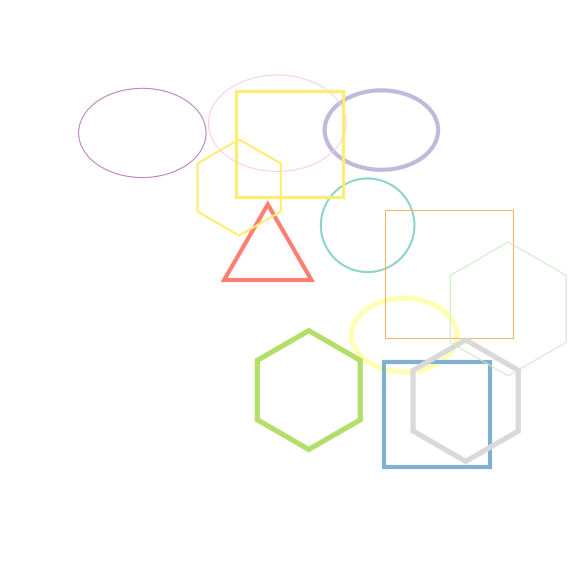[{"shape": "circle", "thickness": 1, "radius": 0.41, "center": [0.637, 0.609]}, {"shape": "oval", "thickness": 2.5, "radius": 0.46, "center": [0.7, 0.419]}, {"shape": "oval", "thickness": 2, "radius": 0.49, "center": [0.66, 0.774]}, {"shape": "triangle", "thickness": 2, "radius": 0.44, "center": [0.464, 0.558]}, {"shape": "square", "thickness": 2, "radius": 0.46, "center": [0.757, 0.281]}, {"shape": "square", "thickness": 0.5, "radius": 0.55, "center": [0.777, 0.525]}, {"shape": "hexagon", "thickness": 2.5, "radius": 0.51, "center": [0.535, 0.324]}, {"shape": "oval", "thickness": 0.5, "radius": 0.6, "center": [0.48, 0.786]}, {"shape": "hexagon", "thickness": 2.5, "radius": 0.53, "center": [0.806, 0.305]}, {"shape": "oval", "thickness": 0.5, "radius": 0.55, "center": [0.246, 0.769]}, {"shape": "hexagon", "thickness": 0.5, "radius": 0.58, "center": [0.88, 0.464]}, {"shape": "square", "thickness": 1.5, "radius": 0.46, "center": [0.501, 0.75]}, {"shape": "hexagon", "thickness": 1, "radius": 0.42, "center": [0.414, 0.674]}]